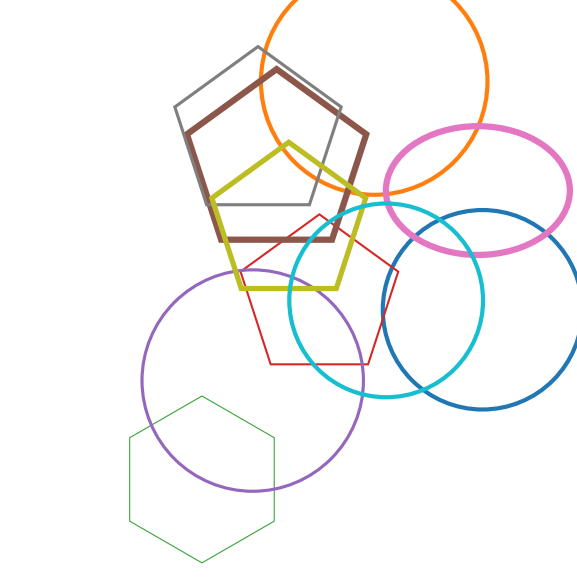[{"shape": "circle", "thickness": 2, "radius": 0.86, "center": [0.836, 0.463]}, {"shape": "circle", "thickness": 2, "radius": 0.98, "center": [0.648, 0.858]}, {"shape": "hexagon", "thickness": 0.5, "radius": 0.72, "center": [0.35, 0.169]}, {"shape": "pentagon", "thickness": 1, "radius": 0.72, "center": [0.553, 0.484]}, {"shape": "circle", "thickness": 1.5, "radius": 0.96, "center": [0.438, 0.34]}, {"shape": "pentagon", "thickness": 3, "radius": 0.82, "center": [0.479, 0.716]}, {"shape": "oval", "thickness": 3, "radius": 0.8, "center": [0.828, 0.669]}, {"shape": "pentagon", "thickness": 1.5, "radius": 0.76, "center": [0.447, 0.767]}, {"shape": "pentagon", "thickness": 2.5, "radius": 0.7, "center": [0.5, 0.613]}, {"shape": "circle", "thickness": 2, "radius": 0.84, "center": [0.669, 0.479]}]